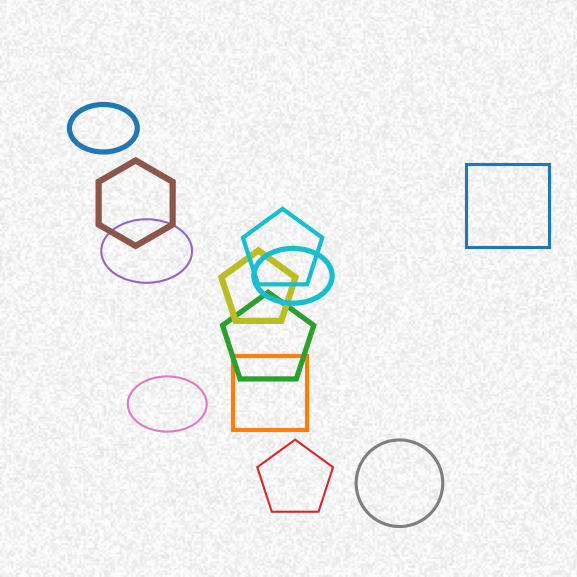[{"shape": "oval", "thickness": 2.5, "radius": 0.29, "center": [0.179, 0.777]}, {"shape": "square", "thickness": 1.5, "radius": 0.36, "center": [0.879, 0.643]}, {"shape": "square", "thickness": 2, "radius": 0.32, "center": [0.467, 0.319]}, {"shape": "pentagon", "thickness": 2.5, "radius": 0.42, "center": [0.464, 0.41]}, {"shape": "pentagon", "thickness": 1, "radius": 0.34, "center": [0.511, 0.169]}, {"shape": "oval", "thickness": 1, "radius": 0.39, "center": [0.254, 0.564]}, {"shape": "hexagon", "thickness": 3, "radius": 0.37, "center": [0.235, 0.647]}, {"shape": "oval", "thickness": 1, "radius": 0.34, "center": [0.29, 0.3]}, {"shape": "circle", "thickness": 1.5, "radius": 0.37, "center": [0.692, 0.162]}, {"shape": "pentagon", "thickness": 3, "radius": 0.34, "center": [0.447, 0.498]}, {"shape": "oval", "thickness": 2.5, "radius": 0.34, "center": [0.507, 0.522]}, {"shape": "pentagon", "thickness": 2, "radius": 0.36, "center": [0.489, 0.565]}]